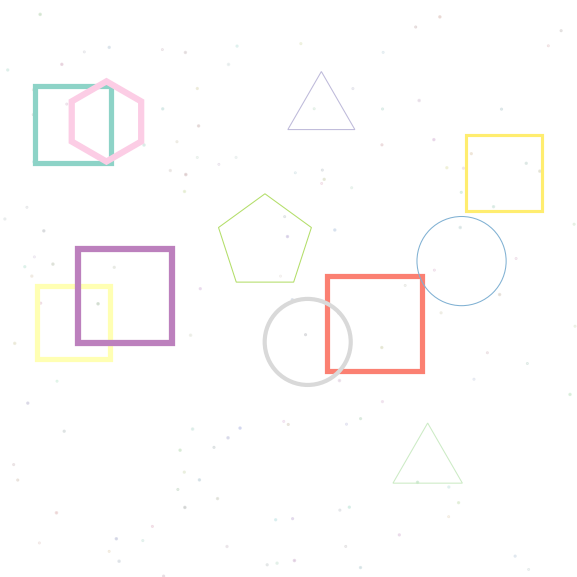[{"shape": "square", "thickness": 2.5, "radius": 0.33, "center": [0.126, 0.784]}, {"shape": "square", "thickness": 2.5, "radius": 0.32, "center": [0.127, 0.441]}, {"shape": "triangle", "thickness": 0.5, "radius": 0.34, "center": [0.556, 0.808]}, {"shape": "square", "thickness": 2.5, "radius": 0.41, "center": [0.648, 0.439]}, {"shape": "circle", "thickness": 0.5, "radius": 0.39, "center": [0.799, 0.547]}, {"shape": "pentagon", "thickness": 0.5, "radius": 0.42, "center": [0.459, 0.579]}, {"shape": "hexagon", "thickness": 3, "radius": 0.35, "center": [0.184, 0.789]}, {"shape": "circle", "thickness": 2, "radius": 0.37, "center": [0.533, 0.407]}, {"shape": "square", "thickness": 3, "radius": 0.41, "center": [0.217, 0.486]}, {"shape": "triangle", "thickness": 0.5, "radius": 0.35, "center": [0.741, 0.197]}, {"shape": "square", "thickness": 1.5, "radius": 0.33, "center": [0.872, 0.699]}]